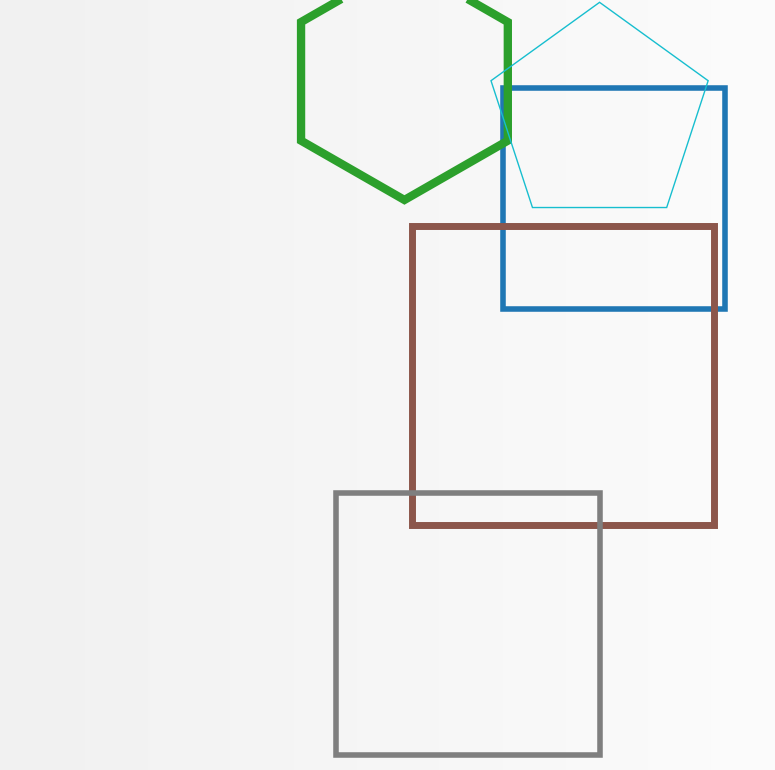[{"shape": "square", "thickness": 2, "radius": 0.72, "center": [0.792, 0.742]}, {"shape": "hexagon", "thickness": 3, "radius": 0.77, "center": [0.522, 0.894]}, {"shape": "square", "thickness": 2.5, "radius": 0.97, "center": [0.726, 0.512]}, {"shape": "square", "thickness": 2, "radius": 0.85, "center": [0.603, 0.19]}, {"shape": "pentagon", "thickness": 0.5, "radius": 0.74, "center": [0.774, 0.85]}]